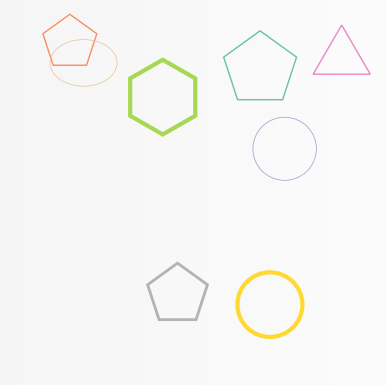[{"shape": "pentagon", "thickness": 1, "radius": 0.49, "center": [0.671, 0.821]}, {"shape": "pentagon", "thickness": 1, "radius": 0.37, "center": [0.18, 0.89]}, {"shape": "circle", "thickness": 0.5, "radius": 0.41, "center": [0.735, 0.614]}, {"shape": "triangle", "thickness": 1, "radius": 0.43, "center": [0.882, 0.85]}, {"shape": "hexagon", "thickness": 3, "radius": 0.48, "center": [0.42, 0.748]}, {"shape": "circle", "thickness": 3, "radius": 0.42, "center": [0.697, 0.209]}, {"shape": "oval", "thickness": 0.5, "radius": 0.43, "center": [0.216, 0.837]}, {"shape": "pentagon", "thickness": 2, "radius": 0.41, "center": [0.458, 0.235]}]